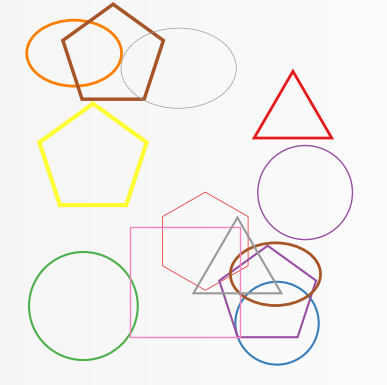[{"shape": "hexagon", "thickness": 0.5, "radius": 0.64, "center": [0.53, 0.374]}, {"shape": "triangle", "thickness": 2, "radius": 0.58, "center": [0.756, 0.699]}, {"shape": "circle", "thickness": 1.5, "radius": 0.54, "center": [0.715, 0.161]}, {"shape": "circle", "thickness": 1.5, "radius": 0.7, "center": [0.215, 0.205]}, {"shape": "circle", "thickness": 1, "radius": 0.61, "center": [0.787, 0.5]}, {"shape": "pentagon", "thickness": 1.5, "radius": 0.66, "center": [0.691, 0.23]}, {"shape": "oval", "thickness": 2, "radius": 0.61, "center": [0.191, 0.862]}, {"shape": "pentagon", "thickness": 3, "radius": 0.73, "center": [0.24, 0.585]}, {"shape": "oval", "thickness": 2, "radius": 0.58, "center": [0.711, 0.288]}, {"shape": "pentagon", "thickness": 2.5, "radius": 0.68, "center": [0.292, 0.853]}, {"shape": "square", "thickness": 1, "radius": 0.72, "center": [0.478, 0.268]}, {"shape": "oval", "thickness": 0.5, "radius": 0.74, "center": [0.461, 0.823]}, {"shape": "triangle", "thickness": 1.5, "radius": 0.66, "center": [0.613, 0.304]}]